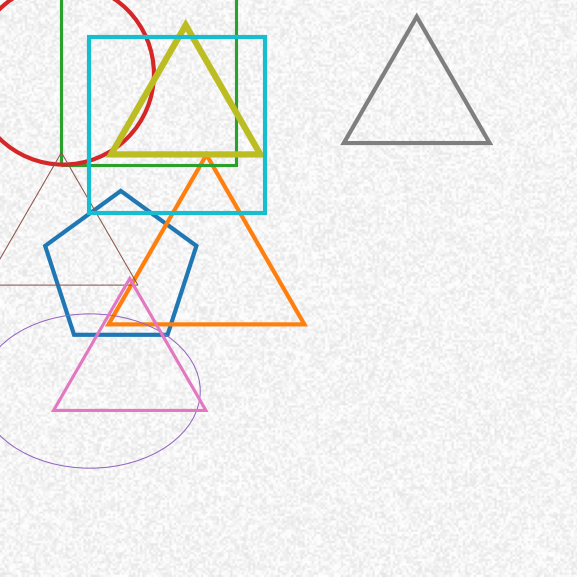[{"shape": "pentagon", "thickness": 2, "radius": 0.69, "center": [0.209, 0.531]}, {"shape": "triangle", "thickness": 2, "radius": 0.98, "center": [0.358, 0.535]}, {"shape": "square", "thickness": 1.5, "radius": 0.75, "center": [0.257, 0.863]}, {"shape": "circle", "thickness": 2, "radius": 0.79, "center": [0.109, 0.871]}, {"shape": "oval", "thickness": 0.5, "radius": 0.95, "center": [0.156, 0.322]}, {"shape": "triangle", "thickness": 0.5, "radius": 0.77, "center": [0.106, 0.582]}, {"shape": "triangle", "thickness": 1.5, "radius": 0.76, "center": [0.225, 0.365]}, {"shape": "triangle", "thickness": 2, "radius": 0.73, "center": [0.722, 0.824]}, {"shape": "triangle", "thickness": 3, "radius": 0.75, "center": [0.322, 0.806]}, {"shape": "square", "thickness": 2, "radius": 0.76, "center": [0.306, 0.783]}]